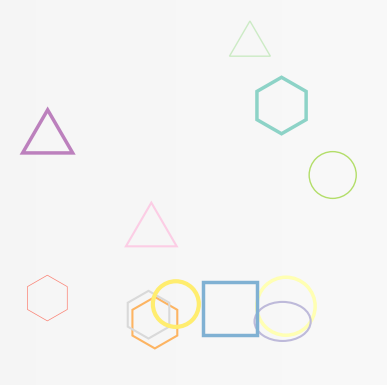[{"shape": "hexagon", "thickness": 2.5, "radius": 0.37, "center": [0.727, 0.726]}, {"shape": "circle", "thickness": 2.5, "radius": 0.38, "center": [0.738, 0.205]}, {"shape": "oval", "thickness": 1.5, "radius": 0.36, "center": [0.729, 0.165]}, {"shape": "hexagon", "thickness": 0.5, "radius": 0.3, "center": [0.122, 0.226]}, {"shape": "square", "thickness": 2.5, "radius": 0.35, "center": [0.594, 0.199]}, {"shape": "hexagon", "thickness": 1.5, "radius": 0.33, "center": [0.4, 0.162]}, {"shape": "circle", "thickness": 1, "radius": 0.3, "center": [0.859, 0.545]}, {"shape": "triangle", "thickness": 1.5, "radius": 0.38, "center": [0.391, 0.398]}, {"shape": "hexagon", "thickness": 1.5, "radius": 0.31, "center": [0.383, 0.183]}, {"shape": "triangle", "thickness": 2.5, "radius": 0.37, "center": [0.123, 0.64]}, {"shape": "triangle", "thickness": 1, "radius": 0.3, "center": [0.645, 0.884]}, {"shape": "circle", "thickness": 3, "radius": 0.3, "center": [0.454, 0.21]}]